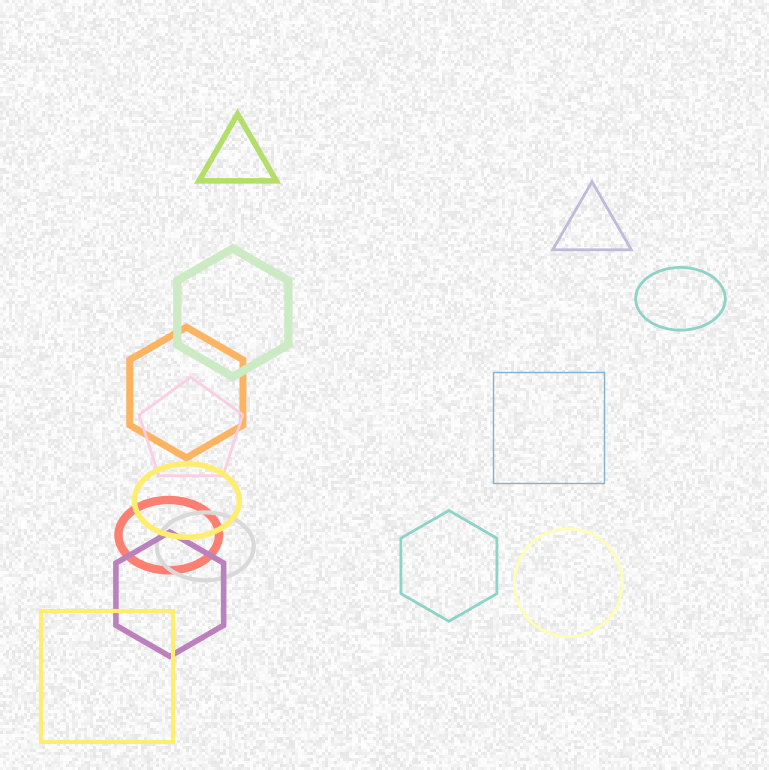[{"shape": "hexagon", "thickness": 1, "radius": 0.36, "center": [0.583, 0.265]}, {"shape": "oval", "thickness": 1, "radius": 0.29, "center": [0.884, 0.612]}, {"shape": "circle", "thickness": 1, "radius": 0.35, "center": [0.738, 0.243]}, {"shape": "triangle", "thickness": 1, "radius": 0.29, "center": [0.769, 0.705]}, {"shape": "oval", "thickness": 3, "radius": 0.33, "center": [0.219, 0.305]}, {"shape": "square", "thickness": 0.5, "radius": 0.36, "center": [0.712, 0.445]}, {"shape": "hexagon", "thickness": 2.5, "radius": 0.42, "center": [0.242, 0.49]}, {"shape": "triangle", "thickness": 2, "radius": 0.29, "center": [0.309, 0.794]}, {"shape": "pentagon", "thickness": 1, "radius": 0.35, "center": [0.248, 0.439]}, {"shape": "oval", "thickness": 1.5, "radius": 0.32, "center": [0.267, 0.29]}, {"shape": "hexagon", "thickness": 2, "radius": 0.4, "center": [0.22, 0.228]}, {"shape": "hexagon", "thickness": 3, "radius": 0.42, "center": [0.302, 0.594]}, {"shape": "square", "thickness": 1.5, "radius": 0.43, "center": [0.139, 0.122]}, {"shape": "oval", "thickness": 2, "radius": 0.34, "center": [0.243, 0.35]}]